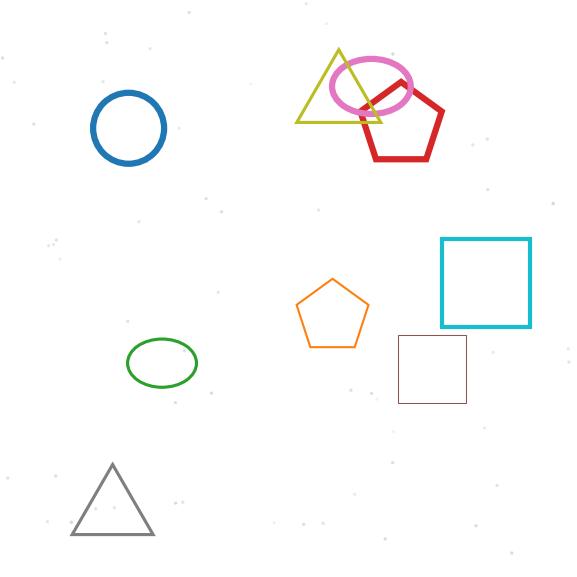[{"shape": "circle", "thickness": 3, "radius": 0.31, "center": [0.223, 0.777]}, {"shape": "pentagon", "thickness": 1, "radius": 0.33, "center": [0.576, 0.451]}, {"shape": "oval", "thickness": 1.5, "radius": 0.3, "center": [0.281, 0.37]}, {"shape": "pentagon", "thickness": 3, "radius": 0.37, "center": [0.695, 0.783]}, {"shape": "square", "thickness": 0.5, "radius": 0.29, "center": [0.748, 0.36]}, {"shape": "oval", "thickness": 3, "radius": 0.34, "center": [0.643, 0.85]}, {"shape": "triangle", "thickness": 1.5, "radius": 0.4, "center": [0.195, 0.114]}, {"shape": "triangle", "thickness": 1.5, "radius": 0.42, "center": [0.587, 0.829]}, {"shape": "square", "thickness": 2, "radius": 0.38, "center": [0.842, 0.51]}]